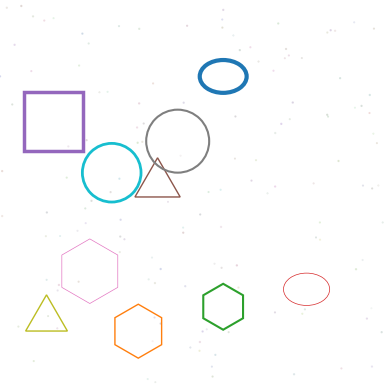[{"shape": "oval", "thickness": 3, "radius": 0.3, "center": [0.58, 0.801]}, {"shape": "hexagon", "thickness": 1, "radius": 0.35, "center": [0.359, 0.14]}, {"shape": "hexagon", "thickness": 1.5, "radius": 0.3, "center": [0.58, 0.203]}, {"shape": "oval", "thickness": 0.5, "radius": 0.3, "center": [0.796, 0.249]}, {"shape": "square", "thickness": 2.5, "radius": 0.39, "center": [0.139, 0.685]}, {"shape": "triangle", "thickness": 1, "radius": 0.34, "center": [0.409, 0.522]}, {"shape": "hexagon", "thickness": 0.5, "radius": 0.42, "center": [0.233, 0.296]}, {"shape": "circle", "thickness": 1.5, "radius": 0.41, "center": [0.462, 0.633]}, {"shape": "triangle", "thickness": 1, "radius": 0.31, "center": [0.121, 0.171]}, {"shape": "circle", "thickness": 2, "radius": 0.38, "center": [0.29, 0.551]}]